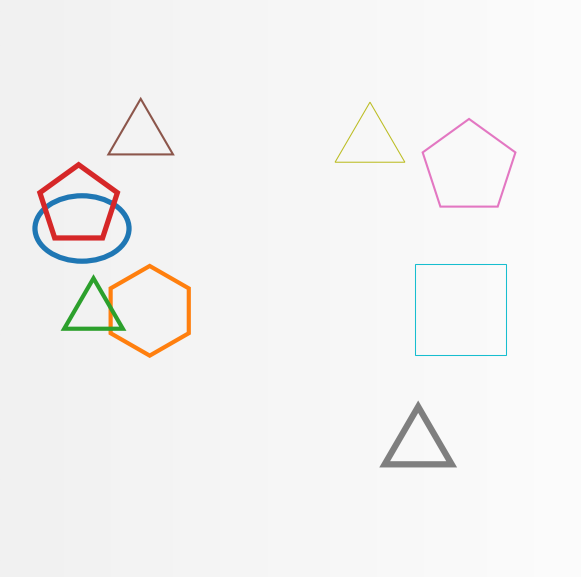[{"shape": "oval", "thickness": 2.5, "radius": 0.4, "center": [0.141, 0.604]}, {"shape": "hexagon", "thickness": 2, "radius": 0.39, "center": [0.258, 0.461]}, {"shape": "triangle", "thickness": 2, "radius": 0.29, "center": [0.161, 0.459]}, {"shape": "pentagon", "thickness": 2.5, "radius": 0.35, "center": [0.135, 0.644]}, {"shape": "triangle", "thickness": 1, "radius": 0.32, "center": [0.242, 0.764]}, {"shape": "pentagon", "thickness": 1, "radius": 0.42, "center": [0.807, 0.709]}, {"shape": "triangle", "thickness": 3, "radius": 0.33, "center": [0.719, 0.228]}, {"shape": "triangle", "thickness": 0.5, "radius": 0.35, "center": [0.637, 0.753]}, {"shape": "square", "thickness": 0.5, "radius": 0.39, "center": [0.792, 0.463]}]